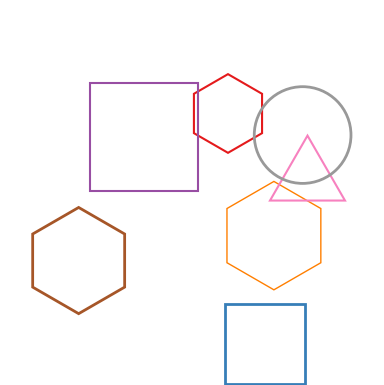[{"shape": "hexagon", "thickness": 1.5, "radius": 0.51, "center": [0.592, 0.705]}, {"shape": "square", "thickness": 2, "radius": 0.52, "center": [0.688, 0.108]}, {"shape": "square", "thickness": 1.5, "radius": 0.7, "center": [0.374, 0.645]}, {"shape": "hexagon", "thickness": 1, "radius": 0.7, "center": [0.711, 0.388]}, {"shape": "hexagon", "thickness": 2, "radius": 0.69, "center": [0.204, 0.323]}, {"shape": "triangle", "thickness": 1.5, "radius": 0.56, "center": [0.799, 0.535]}, {"shape": "circle", "thickness": 2, "radius": 0.63, "center": [0.786, 0.649]}]